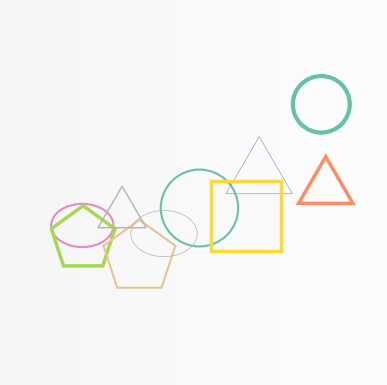[{"shape": "circle", "thickness": 1.5, "radius": 0.5, "center": [0.515, 0.46]}, {"shape": "circle", "thickness": 3, "radius": 0.37, "center": [0.829, 0.729]}, {"shape": "triangle", "thickness": 2.5, "radius": 0.4, "center": [0.841, 0.512]}, {"shape": "triangle", "thickness": 0.5, "radius": 0.49, "center": [0.669, 0.546]}, {"shape": "oval", "thickness": 1.5, "radius": 0.4, "center": [0.213, 0.414]}, {"shape": "pentagon", "thickness": 2.5, "radius": 0.43, "center": [0.215, 0.379]}, {"shape": "square", "thickness": 2.5, "radius": 0.45, "center": [0.636, 0.438]}, {"shape": "pentagon", "thickness": 1.5, "radius": 0.49, "center": [0.36, 0.332]}, {"shape": "triangle", "thickness": 1, "radius": 0.36, "center": [0.315, 0.445]}, {"shape": "oval", "thickness": 0.5, "radius": 0.43, "center": [0.423, 0.393]}]